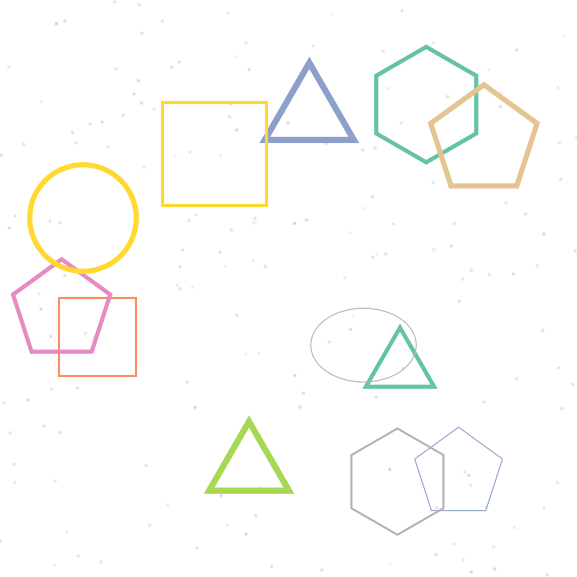[{"shape": "triangle", "thickness": 2, "radius": 0.34, "center": [0.693, 0.364]}, {"shape": "hexagon", "thickness": 2, "radius": 0.5, "center": [0.738, 0.818]}, {"shape": "square", "thickness": 1, "radius": 0.34, "center": [0.169, 0.416]}, {"shape": "triangle", "thickness": 3, "radius": 0.45, "center": [0.536, 0.801]}, {"shape": "pentagon", "thickness": 0.5, "radius": 0.4, "center": [0.794, 0.18]}, {"shape": "pentagon", "thickness": 2, "radius": 0.44, "center": [0.107, 0.462]}, {"shape": "triangle", "thickness": 3, "radius": 0.4, "center": [0.431, 0.189]}, {"shape": "square", "thickness": 1.5, "radius": 0.45, "center": [0.371, 0.733]}, {"shape": "circle", "thickness": 2.5, "radius": 0.46, "center": [0.144, 0.622]}, {"shape": "pentagon", "thickness": 2.5, "radius": 0.48, "center": [0.838, 0.756]}, {"shape": "hexagon", "thickness": 1, "radius": 0.46, "center": [0.688, 0.165]}, {"shape": "oval", "thickness": 0.5, "radius": 0.46, "center": [0.629, 0.402]}]